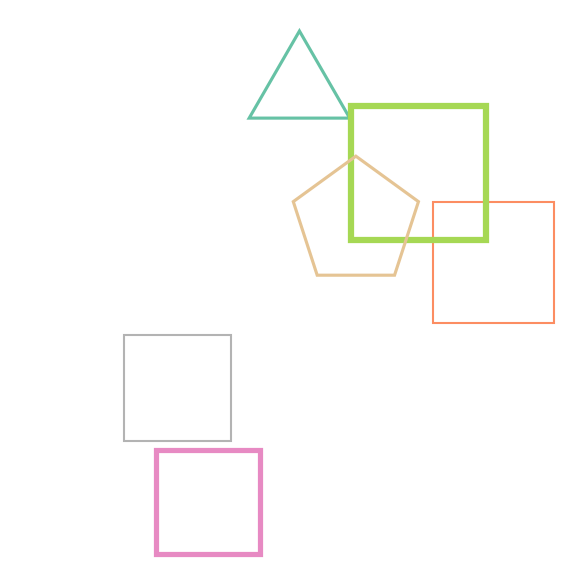[{"shape": "triangle", "thickness": 1.5, "radius": 0.5, "center": [0.519, 0.845]}, {"shape": "square", "thickness": 1, "radius": 0.52, "center": [0.855, 0.544]}, {"shape": "square", "thickness": 2.5, "radius": 0.45, "center": [0.361, 0.129]}, {"shape": "square", "thickness": 3, "radius": 0.58, "center": [0.725, 0.7]}, {"shape": "pentagon", "thickness": 1.5, "radius": 0.57, "center": [0.616, 0.615]}, {"shape": "square", "thickness": 1, "radius": 0.46, "center": [0.307, 0.328]}]